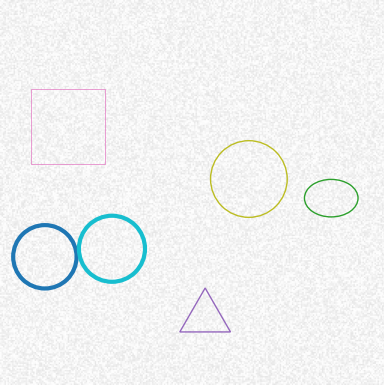[{"shape": "circle", "thickness": 3, "radius": 0.41, "center": [0.117, 0.333]}, {"shape": "oval", "thickness": 1, "radius": 0.35, "center": [0.86, 0.485]}, {"shape": "triangle", "thickness": 1, "radius": 0.38, "center": [0.533, 0.176]}, {"shape": "square", "thickness": 0.5, "radius": 0.48, "center": [0.176, 0.671]}, {"shape": "circle", "thickness": 1, "radius": 0.5, "center": [0.646, 0.535]}, {"shape": "circle", "thickness": 3, "radius": 0.43, "center": [0.291, 0.354]}]